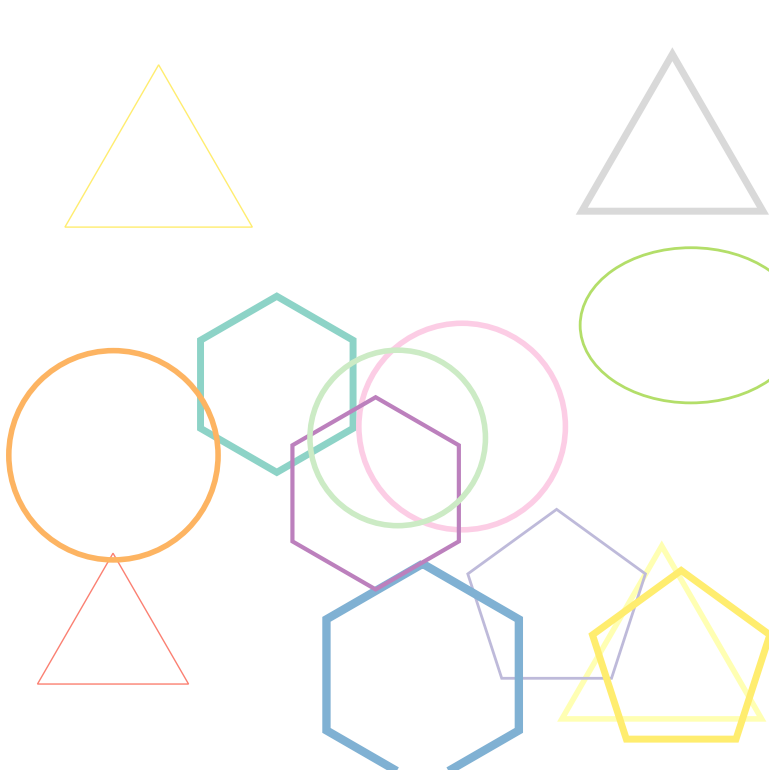[{"shape": "hexagon", "thickness": 2.5, "radius": 0.57, "center": [0.359, 0.501]}, {"shape": "triangle", "thickness": 2, "radius": 0.75, "center": [0.859, 0.141]}, {"shape": "pentagon", "thickness": 1, "radius": 0.61, "center": [0.723, 0.217]}, {"shape": "triangle", "thickness": 0.5, "radius": 0.57, "center": [0.147, 0.168]}, {"shape": "hexagon", "thickness": 3, "radius": 0.72, "center": [0.549, 0.124]}, {"shape": "circle", "thickness": 2, "radius": 0.68, "center": [0.147, 0.409]}, {"shape": "oval", "thickness": 1, "radius": 0.72, "center": [0.897, 0.578]}, {"shape": "circle", "thickness": 2, "radius": 0.67, "center": [0.6, 0.446]}, {"shape": "triangle", "thickness": 2.5, "radius": 0.68, "center": [0.873, 0.794]}, {"shape": "hexagon", "thickness": 1.5, "radius": 0.62, "center": [0.488, 0.359]}, {"shape": "circle", "thickness": 2, "radius": 0.57, "center": [0.517, 0.431]}, {"shape": "triangle", "thickness": 0.5, "radius": 0.7, "center": [0.206, 0.775]}, {"shape": "pentagon", "thickness": 2.5, "radius": 0.61, "center": [0.885, 0.138]}]